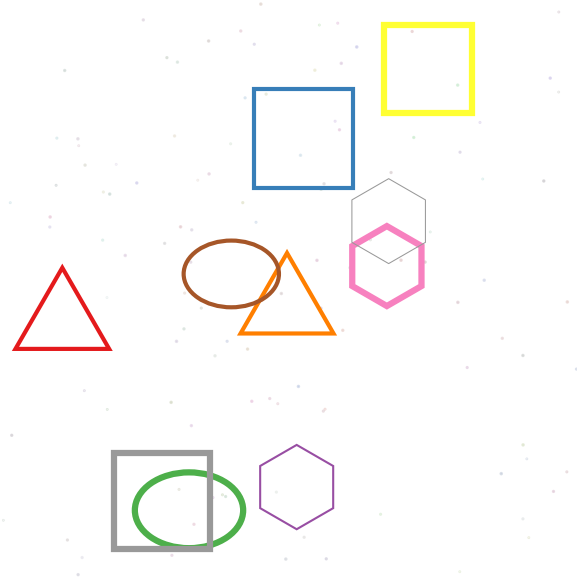[{"shape": "triangle", "thickness": 2, "radius": 0.47, "center": [0.108, 0.442]}, {"shape": "square", "thickness": 2, "radius": 0.43, "center": [0.525, 0.759]}, {"shape": "oval", "thickness": 3, "radius": 0.47, "center": [0.327, 0.116]}, {"shape": "hexagon", "thickness": 1, "radius": 0.37, "center": [0.514, 0.156]}, {"shape": "triangle", "thickness": 2, "radius": 0.46, "center": [0.497, 0.468]}, {"shape": "square", "thickness": 3, "radius": 0.38, "center": [0.741, 0.88]}, {"shape": "oval", "thickness": 2, "radius": 0.41, "center": [0.401, 0.525]}, {"shape": "hexagon", "thickness": 3, "radius": 0.35, "center": [0.67, 0.538]}, {"shape": "square", "thickness": 3, "radius": 0.41, "center": [0.281, 0.132]}, {"shape": "hexagon", "thickness": 0.5, "radius": 0.37, "center": [0.673, 0.616]}]